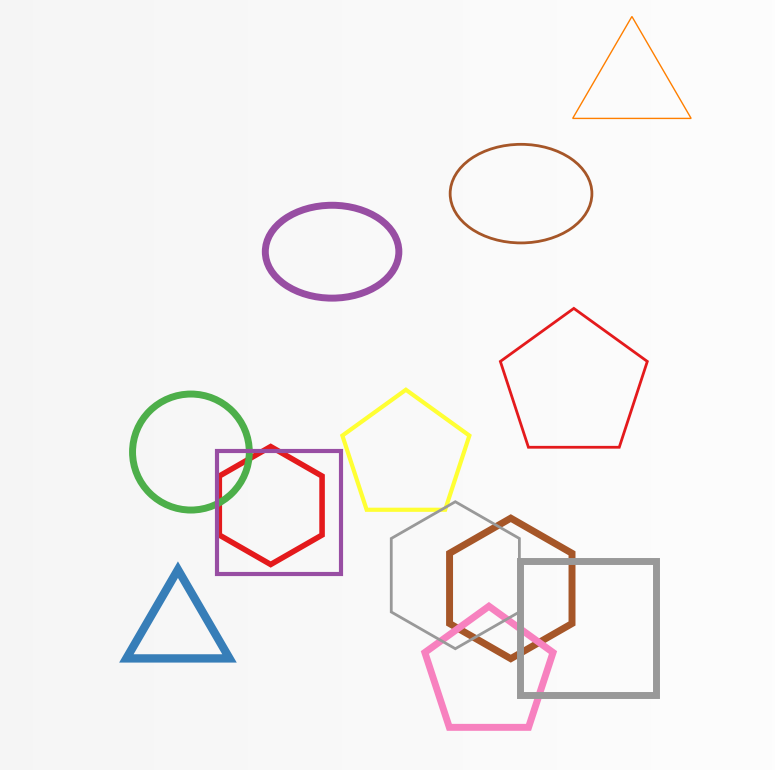[{"shape": "hexagon", "thickness": 2, "radius": 0.38, "center": [0.349, 0.343]}, {"shape": "pentagon", "thickness": 1, "radius": 0.5, "center": [0.74, 0.5]}, {"shape": "triangle", "thickness": 3, "radius": 0.38, "center": [0.23, 0.183]}, {"shape": "circle", "thickness": 2.5, "radius": 0.38, "center": [0.246, 0.413]}, {"shape": "square", "thickness": 1.5, "radius": 0.4, "center": [0.36, 0.334]}, {"shape": "oval", "thickness": 2.5, "radius": 0.43, "center": [0.428, 0.673]}, {"shape": "triangle", "thickness": 0.5, "radius": 0.44, "center": [0.815, 0.89]}, {"shape": "pentagon", "thickness": 1.5, "radius": 0.43, "center": [0.524, 0.408]}, {"shape": "hexagon", "thickness": 2.5, "radius": 0.46, "center": [0.659, 0.236]}, {"shape": "oval", "thickness": 1, "radius": 0.46, "center": [0.672, 0.749]}, {"shape": "pentagon", "thickness": 2.5, "radius": 0.43, "center": [0.631, 0.126]}, {"shape": "hexagon", "thickness": 1, "radius": 0.48, "center": [0.588, 0.253]}, {"shape": "square", "thickness": 2.5, "radius": 0.44, "center": [0.759, 0.184]}]